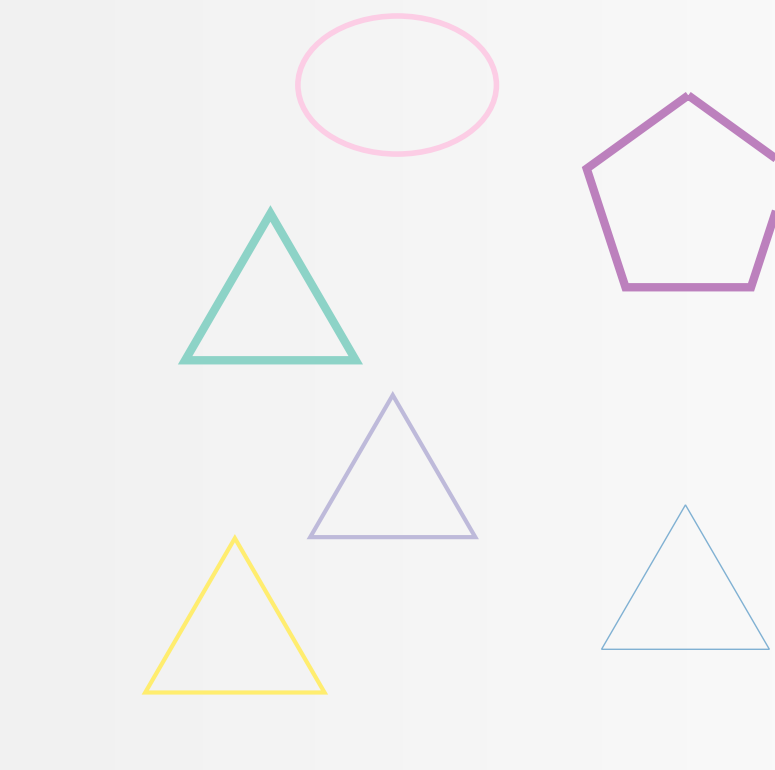[{"shape": "triangle", "thickness": 3, "radius": 0.64, "center": [0.349, 0.596]}, {"shape": "triangle", "thickness": 1.5, "radius": 0.61, "center": [0.507, 0.364]}, {"shape": "triangle", "thickness": 0.5, "radius": 0.63, "center": [0.884, 0.219]}, {"shape": "oval", "thickness": 2, "radius": 0.64, "center": [0.512, 0.89]}, {"shape": "pentagon", "thickness": 3, "radius": 0.69, "center": [0.888, 0.738]}, {"shape": "triangle", "thickness": 1.5, "radius": 0.67, "center": [0.303, 0.167]}]